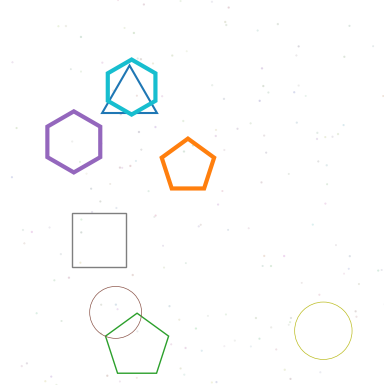[{"shape": "triangle", "thickness": 1.5, "radius": 0.41, "center": [0.337, 0.748]}, {"shape": "pentagon", "thickness": 3, "radius": 0.36, "center": [0.488, 0.568]}, {"shape": "pentagon", "thickness": 1, "radius": 0.43, "center": [0.356, 0.1]}, {"shape": "hexagon", "thickness": 3, "radius": 0.4, "center": [0.192, 0.631]}, {"shape": "circle", "thickness": 0.5, "radius": 0.34, "center": [0.3, 0.189]}, {"shape": "square", "thickness": 1, "radius": 0.35, "center": [0.256, 0.377]}, {"shape": "circle", "thickness": 0.5, "radius": 0.37, "center": [0.84, 0.141]}, {"shape": "hexagon", "thickness": 3, "radius": 0.36, "center": [0.342, 0.774]}]